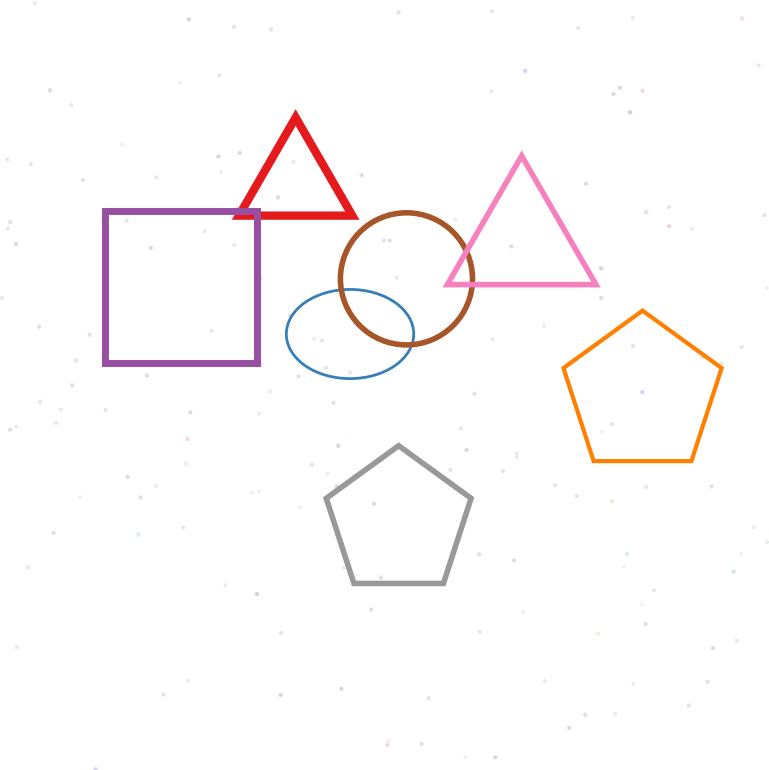[{"shape": "triangle", "thickness": 3, "radius": 0.42, "center": [0.384, 0.762]}, {"shape": "oval", "thickness": 1, "radius": 0.41, "center": [0.455, 0.566]}, {"shape": "square", "thickness": 2.5, "radius": 0.49, "center": [0.235, 0.627]}, {"shape": "pentagon", "thickness": 1.5, "radius": 0.54, "center": [0.834, 0.489]}, {"shape": "circle", "thickness": 2, "radius": 0.43, "center": [0.528, 0.638]}, {"shape": "triangle", "thickness": 2, "radius": 0.56, "center": [0.677, 0.686]}, {"shape": "pentagon", "thickness": 2, "radius": 0.49, "center": [0.518, 0.322]}]